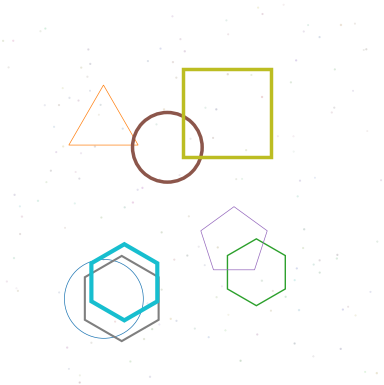[{"shape": "circle", "thickness": 0.5, "radius": 0.51, "center": [0.27, 0.224]}, {"shape": "triangle", "thickness": 0.5, "radius": 0.52, "center": [0.269, 0.675]}, {"shape": "hexagon", "thickness": 1, "radius": 0.43, "center": [0.666, 0.293]}, {"shape": "pentagon", "thickness": 0.5, "radius": 0.45, "center": [0.608, 0.373]}, {"shape": "circle", "thickness": 2.5, "radius": 0.45, "center": [0.435, 0.617]}, {"shape": "hexagon", "thickness": 1.5, "radius": 0.55, "center": [0.316, 0.225]}, {"shape": "square", "thickness": 2.5, "radius": 0.57, "center": [0.59, 0.706]}, {"shape": "hexagon", "thickness": 3, "radius": 0.49, "center": [0.323, 0.267]}]